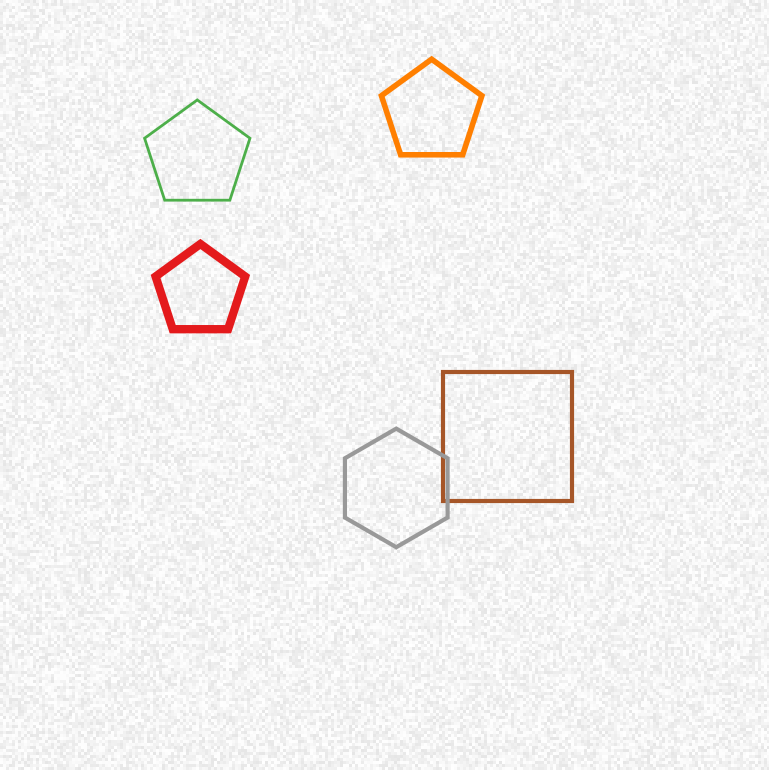[{"shape": "pentagon", "thickness": 3, "radius": 0.31, "center": [0.26, 0.622]}, {"shape": "pentagon", "thickness": 1, "radius": 0.36, "center": [0.256, 0.798]}, {"shape": "pentagon", "thickness": 2, "radius": 0.34, "center": [0.561, 0.854]}, {"shape": "square", "thickness": 1.5, "radius": 0.42, "center": [0.659, 0.433]}, {"shape": "hexagon", "thickness": 1.5, "radius": 0.38, "center": [0.515, 0.366]}]